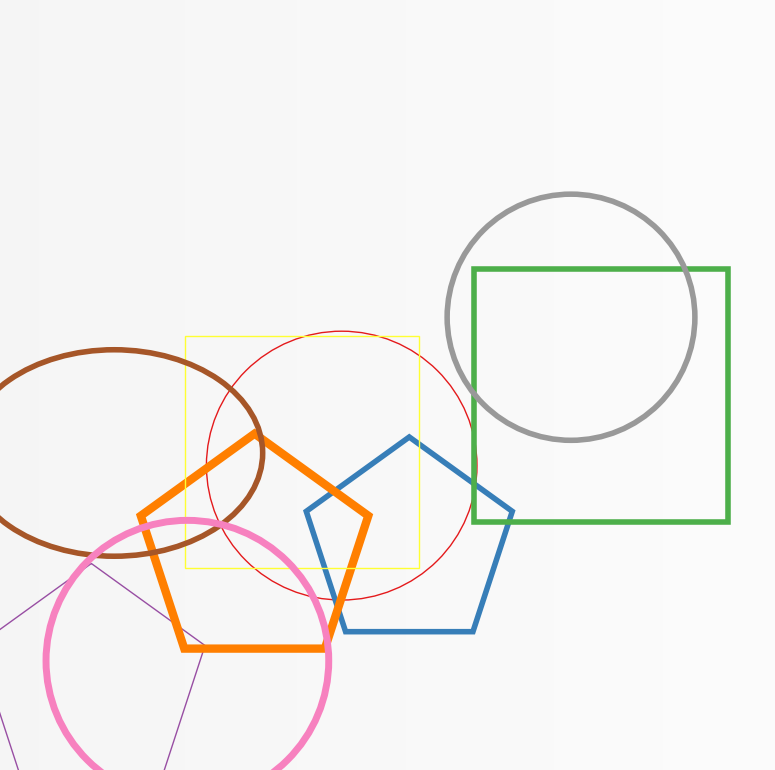[{"shape": "circle", "thickness": 0.5, "radius": 0.87, "center": [0.441, 0.395]}, {"shape": "pentagon", "thickness": 2, "radius": 0.7, "center": [0.528, 0.293]}, {"shape": "square", "thickness": 2, "radius": 0.82, "center": [0.776, 0.487]}, {"shape": "pentagon", "thickness": 0.5, "radius": 0.77, "center": [0.118, 0.114]}, {"shape": "pentagon", "thickness": 3, "radius": 0.77, "center": [0.328, 0.282]}, {"shape": "square", "thickness": 0.5, "radius": 0.75, "center": [0.389, 0.413]}, {"shape": "oval", "thickness": 2, "radius": 0.96, "center": [0.147, 0.412]}, {"shape": "circle", "thickness": 2.5, "radius": 0.91, "center": [0.242, 0.142]}, {"shape": "circle", "thickness": 2, "radius": 0.8, "center": [0.737, 0.588]}]